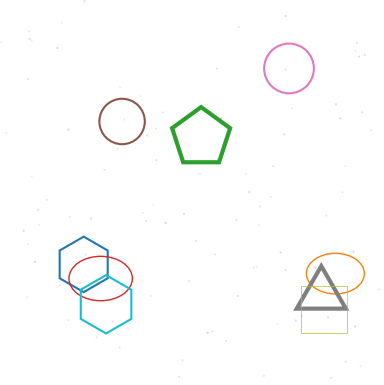[{"shape": "hexagon", "thickness": 1.5, "radius": 0.36, "center": [0.217, 0.313]}, {"shape": "oval", "thickness": 1, "radius": 0.38, "center": [0.871, 0.289]}, {"shape": "pentagon", "thickness": 3, "radius": 0.4, "center": [0.522, 0.643]}, {"shape": "oval", "thickness": 1, "radius": 0.41, "center": [0.261, 0.277]}, {"shape": "circle", "thickness": 1.5, "radius": 0.3, "center": [0.317, 0.684]}, {"shape": "circle", "thickness": 1.5, "radius": 0.32, "center": [0.751, 0.822]}, {"shape": "triangle", "thickness": 3, "radius": 0.37, "center": [0.835, 0.235]}, {"shape": "square", "thickness": 0.5, "radius": 0.3, "center": [0.842, 0.196]}, {"shape": "hexagon", "thickness": 1.5, "radius": 0.38, "center": [0.275, 0.21]}]